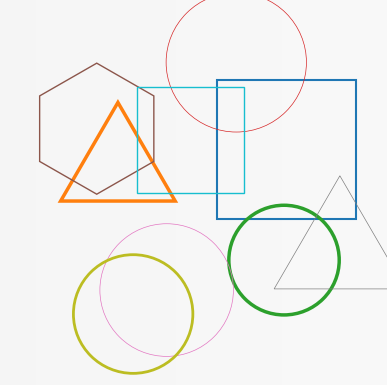[{"shape": "square", "thickness": 1.5, "radius": 0.9, "center": [0.74, 0.611]}, {"shape": "triangle", "thickness": 2.5, "radius": 0.85, "center": [0.304, 0.563]}, {"shape": "circle", "thickness": 2.5, "radius": 0.71, "center": [0.733, 0.324]}, {"shape": "circle", "thickness": 0.5, "radius": 0.91, "center": [0.61, 0.838]}, {"shape": "hexagon", "thickness": 1, "radius": 0.85, "center": [0.25, 0.666]}, {"shape": "circle", "thickness": 0.5, "radius": 0.86, "center": [0.43, 0.247]}, {"shape": "triangle", "thickness": 0.5, "radius": 0.98, "center": [0.877, 0.348]}, {"shape": "circle", "thickness": 2, "radius": 0.77, "center": [0.344, 0.184]}, {"shape": "square", "thickness": 1, "radius": 0.69, "center": [0.492, 0.636]}]